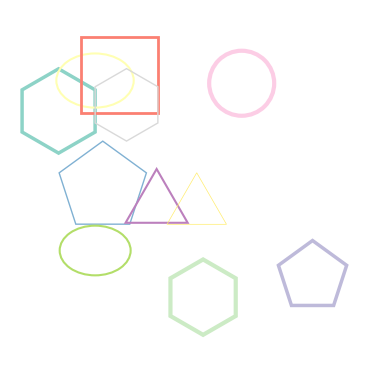[{"shape": "hexagon", "thickness": 2.5, "radius": 0.55, "center": [0.152, 0.712]}, {"shape": "oval", "thickness": 1.5, "radius": 0.5, "center": [0.247, 0.791]}, {"shape": "pentagon", "thickness": 2.5, "radius": 0.47, "center": [0.812, 0.282]}, {"shape": "square", "thickness": 2, "radius": 0.5, "center": [0.31, 0.804]}, {"shape": "pentagon", "thickness": 1, "radius": 0.6, "center": [0.267, 0.514]}, {"shape": "oval", "thickness": 1.5, "radius": 0.46, "center": [0.247, 0.349]}, {"shape": "circle", "thickness": 3, "radius": 0.42, "center": [0.628, 0.784]}, {"shape": "hexagon", "thickness": 1, "radius": 0.47, "center": [0.329, 0.728]}, {"shape": "triangle", "thickness": 1.5, "radius": 0.47, "center": [0.407, 0.468]}, {"shape": "hexagon", "thickness": 3, "radius": 0.49, "center": [0.528, 0.228]}, {"shape": "triangle", "thickness": 0.5, "radius": 0.45, "center": [0.511, 0.462]}]